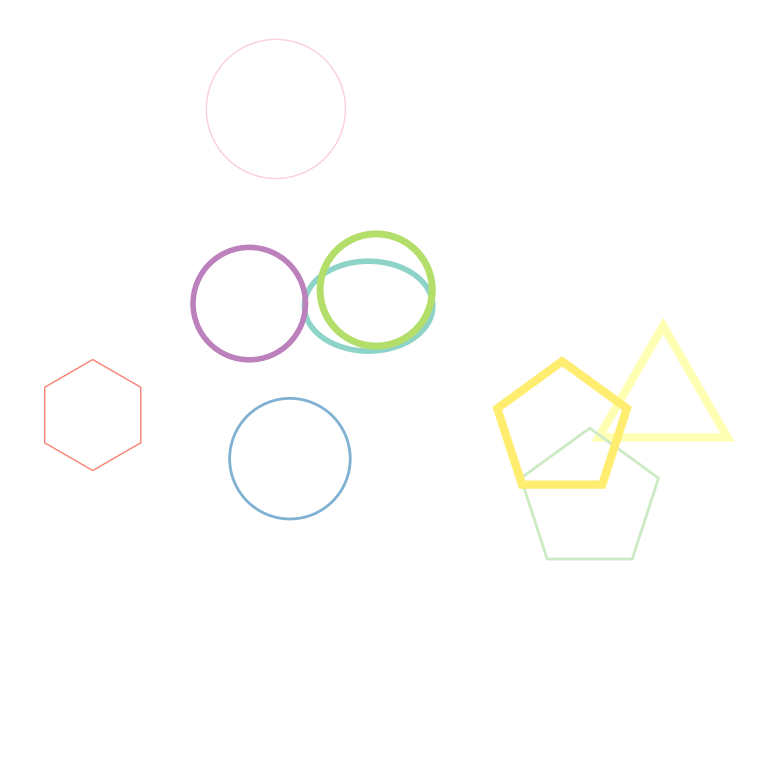[{"shape": "oval", "thickness": 2, "radius": 0.42, "center": [0.479, 0.602]}, {"shape": "triangle", "thickness": 3, "radius": 0.48, "center": [0.861, 0.48]}, {"shape": "hexagon", "thickness": 0.5, "radius": 0.36, "center": [0.12, 0.461]}, {"shape": "circle", "thickness": 1, "radius": 0.39, "center": [0.377, 0.404]}, {"shape": "circle", "thickness": 2.5, "radius": 0.36, "center": [0.489, 0.623]}, {"shape": "circle", "thickness": 0.5, "radius": 0.45, "center": [0.358, 0.859]}, {"shape": "circle", "thickness": 2, "radius": 0.37, "center": [0.324, 0.606]}, {"shape": "pentagon", "thickness": 1, "radius": 0.47, "center": [0.766, 0.35]}, {"shape": "pentagon", "thickness": 3, "radius": 0.44, "center": [0.73, 0.442]}]